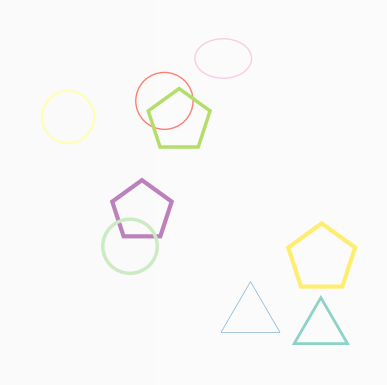[{"shape": "triangle", "thickness": 2, "radius": 0.4, "center": [0.828, 0.147]}, {"shape": "circle", "thickness": 1.5, "radius": 0.34, "center": [0.176, 0.696]}, {"shape": "circle", "thickness": 1, "radius": 0.37, "center": [0.424, 0.738]}, {"shape": "triangle", "thickness": 0.5, "radius": 0.44, "center": [0.646, 0.181]}, {"shape": "pentagon", "thickness": 2.5, "radius": 0.42, "center": [0.462, 0.686]}, {"shape": "oval", "thickness": 1, "radius": 0.37, "center": [0.576, 0.848]}, {"shape": "pentagon", "thickness": 3, "radius": 0.4, "center": [0.366, 0.451]}, {"shape": "circle", "thickness": 2.5, "radius": 0.35, "center": [0.335, 0.36]}, {"shape": "pentagon", "thickness": 3, "radius": 0.45, "center": [0.83, 0.329]}]